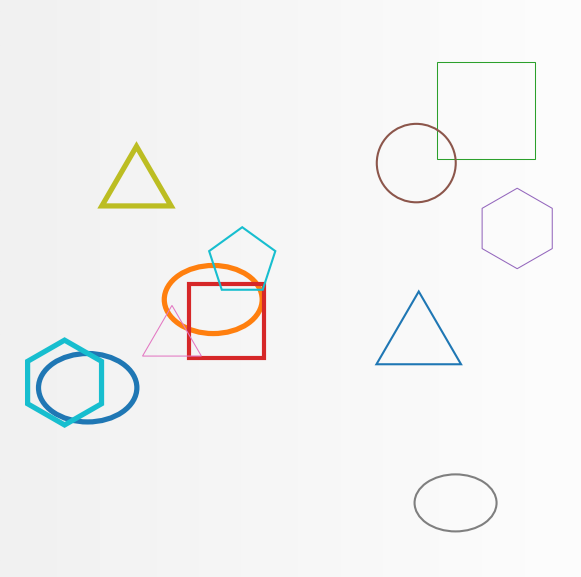[{"shape": "oval", "thickness": 2.5, "radius": 0.42, "center": [0.151, 0.328]}, {"shape": "triangle", "thickness": 1, "radius": 0.42, "center": [0.72, 0.41]}, {"shape": "oval", "thickness": 2.5, "radius": 0.42, "center": [0.367, 0.48]}, {"shape": "square", "thickness": 0.5, "radius": 0.42, "center": [0.836, 0.807]}, {"shape": "square", "thickness": 2, "radius": 0.32, "center": [0.389, 0.443]}, {"shape": "hexagon", "thickness": 0.5, "radius": 0.35, "center": [0.89, 0.604]}, {"shape": "circle", "thickness": 1, "radius": 0.34, "center": [0.716, 0.717]}, {"shape": "triangle", "thickness": 0.5, "radius": 0.29, "center": [0.296, 0.412]}, {"shape": "oval", "thickness": 1, "radius": 0.35, "center": [0.784, 0.128]}, {"shape": "triangle", "thickness": 2.5, "radius": 0.34, "center": [0.235, 0.677]}, {"shape": "hexagon", "thickness": 2.5, "radius": 0.37, "center": [0.111, 0.337]}, {"shape": "pentagon", "thickness": 1, "radius": 0.3, "center": [0.417, 0.546]}]